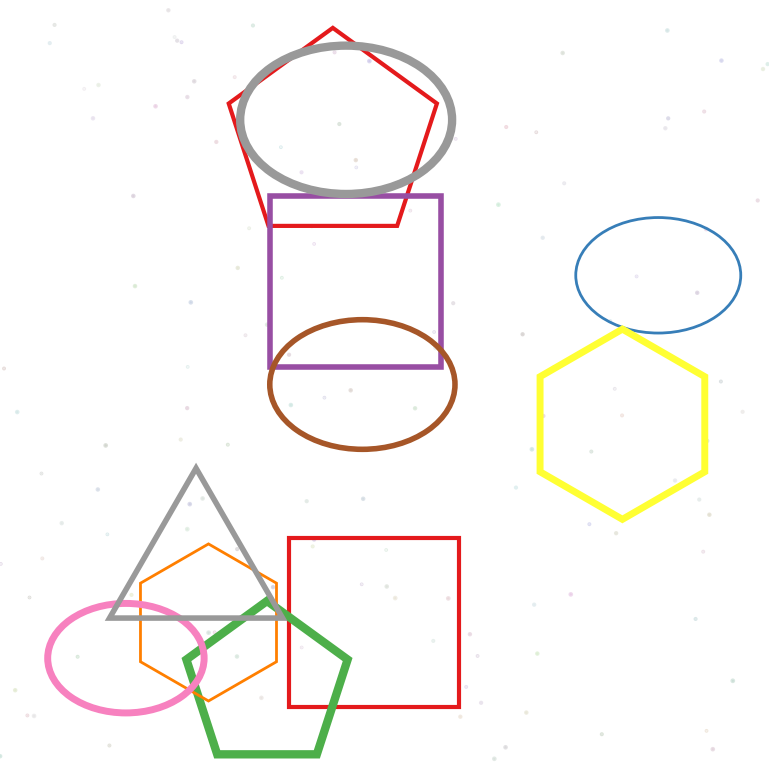[{"shape": "square", "thickness": 1.5, "radius": 0.55, "center": [0.486, 0.192]}, {"shape": "pentagon", "thickness": 1.5, "radius": 0.71, "center": [0.432, 0.822]}, {"shape": "oval", "thickness": 1, "radius": 0.54, "center": [0.855, 0.642]}, {"shape": "pentagon", "thickness": 3, "radius": 0.55, "center": [0.347, 0.109]}, {"shape": "square", "thickness": 2, "radius": 0.55, "center": [0.462, 0.634]}, {"shape": "hexagon", "thickness": 1, "radius": 0.51, "center": [0.271, 0.192]}, {"shape": "hexagon", "thickness": 2.5, "radius": 0.62, "center": [0.808, 0.449]}, {"shape": "oval", "thickness": 2, "radius": 0.6, "center": [0.471, 0.501]}, {"shape": "oval", "thickness": 2.5, "radius": 0.51, "center": [0.164, 0.145]}, {"shape": "triangle", "thickness": 2, "radius": 0.65, "center": [0.255, 0.262]}, {"shape": "oval", "thickness": 3, "radius": 0.69, "center": [0.45, 0.844]}]